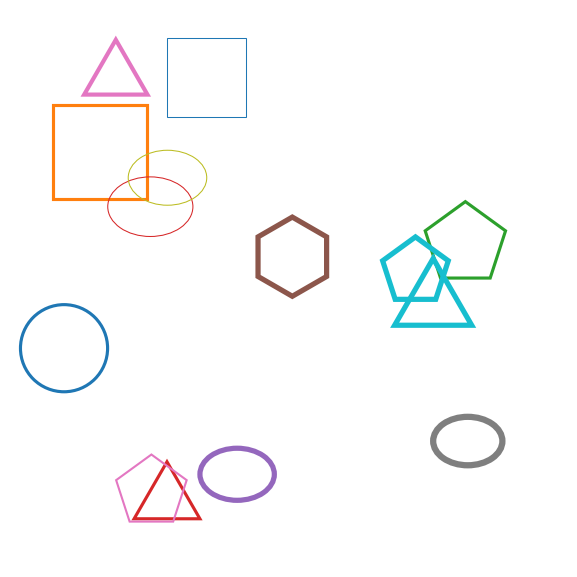[{"shape": "circle", "thickness": 1.5, "radius": 0.38, "center": [0.111, 0.396]}, {"shape": "square", "thickness": 0.5, "radius": 0.34, "center": [0.357, 0.865]}, {"shape": "square", "thickness": 1.5, "radius": 0.41, "center": [0.173, 0.736]}, {"shape": "pentagon", "thickness": 1.5, "radius": 0.37, "center": [0.806, 0.577]}, {"shape": "triangle", "thickness": 1.5, "radius": 0.33, "center": [0.289, 0.134]}, {"shape": "oval", "thickness": 0.5, "radius": 0.37, "center": [0.26, 0.641]}, {"shape": "oval", "thickness": 2.5, "radius": 0.32, "center": [0.411, 0.178]}, {"shape": "hexagon", "thickness": 2.5, "radius": 0.34, "center": [0.506, 0.555]}, {"shape": "triangle", "thickness": 2, "radius": 0.32, "center": [0.201, 0.867]}, {"shape": "pentagon", "thickness": 1, "radius": 0.32, "center": [0.262, 0.148]}, {"shape": "oval", "thickness": 3, "radius": 0.3, "center": [0.81, 0.235]}, {"shape": "oval", "thickness": 0.5, "radius": 0.34, "center": [0.29, 0.691]}, {"shape": "triangle", "thickness": 2.5, "radius": 0.39, "center": [0.75, 0.474]}, {"shape": "pentagon", "thickness": 2.5, "radius": 0.3, "center": [0.719, 0.529]}]